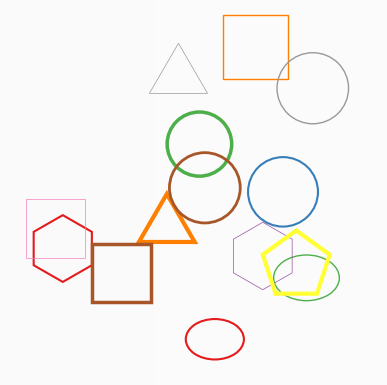[{"shape": "oval", "thickness": 1.5, "radius": 0.37, "center": [0.554, 0.119]}, {"shape": "hexagon", "thickness": 1.5, "radius": 0.43, "center": [0.162, 0.354]}, {"shape": "circle", "thickness": 1.5, "radius": 0.45, "center": [0.73, 0.502]}, {"shape": "circle", "thickness": 2.5, "radius": 0.42, "center": [0.515, 0.626]}, {"shape": "oval", "thickness": 1, "radius": 0.42, "center": [0.791, 0.278]}, {"shape": "hexagon", "thickness": 0.5, "radius": 0.44, "center": [0.678, 0.335]}, {"shape": "square", "thickness": 1, "radius": 0.42, "center": [0.66, 0.877]}, {"shape": "triangle", "thickness": 3, "radius": 0.42, "center": [0.431, 0.413]}, {"shape": "pentagon", "thickness": 3, "radius": 0.45, "center": [0.765, 0.311]}, {"shape": "circle", "thickness": 2, "radius": 0.46, "center": [0.529, 0.512]}, {"shape": "square", "thickness": 2.5, "radius": 0.38, "center": [0.313, 0.291]}, {"shape": "square", "thickness": 0.5, "radius": 0.38, "center": [0.143, 0.406]}, {"shape": "circle", "thickness": 1, "radius": 0.46, "center": [0.807, 0.771]}, {"shape": "triangle", "thickness": 0.5, "radius": 0.43, "center": [0.461, 0.801]}]